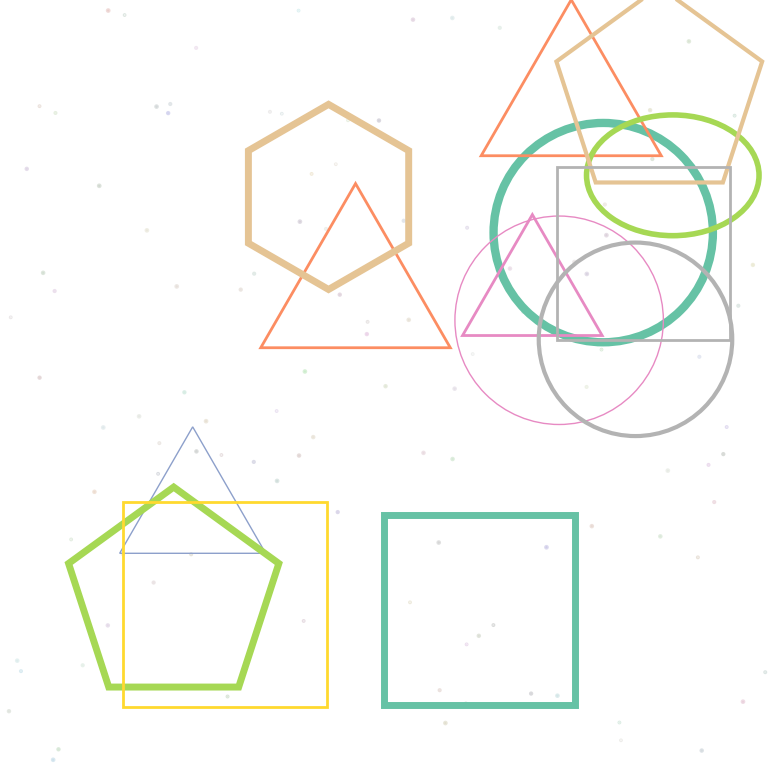[{"shape": "circle", "thickness": 3, "radius": 0.71, "center": [0.783, 0.698]}, {"shape": "square", "thickness": 2.5, "radius": 0.62, "center": [0.623, 0.208]}, {"shape": "triangle", "thickness": 1, "radius": 0.68, "center": [0.742, 0.865]}, {"shape": "triangle", "thickness": 1, "radius": 0.71, "center": [0.462, 0.619]}, {"shape": "triangle", "thickness": 0.5, "radius": 0.55, "center": [0.25, 0.336]}, {"shape": "circle", "thickness": 0.5, "radius": 0.68, "center": [0.726, 0.584]}, {"shape": "triangle", "thickness": 1, "radius": 0.52, "center": [0.691, 0.617]}, {"shape": "oval", "thickness": 2, "radius": 0.56, "center": [0.874, 0.772]}, {"shape": "pentagon", "thickness": 2.5, "radius": 0.72, "center": [0.226, 0.224]}, {"shape": "square", "thickness": 1, "radius": 0.66, "center": [0.292, 0.215]}, {"shape": "pentagon", "thickness": 1.5, "radius": 0.7, "center": [0.856, 0.877]}, {"shape": "hexagon", "thickness": 2.5, "radius": 0.6, "center": [0.427, 0.744]}, {"shape": "circle", "thickness": 1.5, "radius": 0.63, "center": [0.825, 0.559]}, {"shape": "square", "thickness": 1, "radius": 0.56, "center": [0.836, 0.671]}]